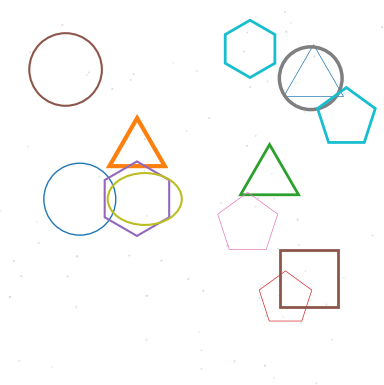[{"shape": "circle", "thickness": 1, "radius": 0.47, "center": [0.207, 0.483]}, {"shape": "triangle", "thickness": 0.5, "radius": 0.45, "center": [0.815, 0.794]}, {"shape": "triangle", "thickness": 3, "radius": 0.42, "center": [0.356, 0.61]}, {"shape": "triangle", "thickness": 2, "radius": 0.44, "center": [0.7, 0.538]}, {"shape": "pentagon", "thickness": 0.5, "radius": 0.36, "center": [0.742, 0.224]}, {"shape": "hexagon", "thickness": 1.5, "radius": 0.48, "center": [0.356, 0.484]}, {"shape": "square", "thickness": 2, "radius": 0.37, "center": [0.803, 0.277]}, {"shape": "circle", "thickness": 1.5, "radius": 0.47, "center": [0.17, 0.82]}, {"shape": "pentagon", "thickness": 0.5, "radius": 0.41, "center": [0.643, 0.418]}, {"shape": "circle", "thickness": 2.5, "radius": 0.41, "center": [0.807, 0.797]}, {"shape": "oval", "thickness": 1.5, "radius": 0.48, "center": [0.376, 0.483]}, {"shape": "hexagon", "thickness": 2, "radius": 0.37, "center": [0.649, 0.873]}, {"shape": "pentagon", "thickness": 2, "radius": 0.39, "center": [0.9, 0.694]}]